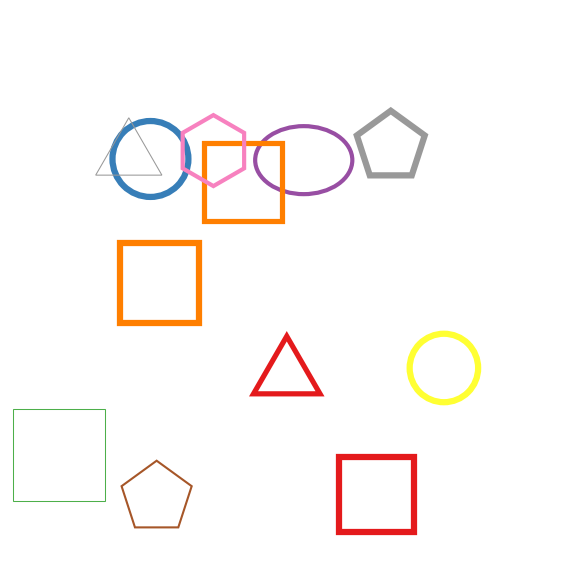[{"shape": "triangle", "thickness": 2.5, "radius": 0.33, "center": [0.497, 0.35]}, {"shape": "square", "thickness": 3, "radius": 0.33, "center": [0.652, 0.143]}, {"shape": "circle", "thickness": 3, "radius": 0.33, "center": [0.261, 0.724]}, {"shape": "square", "thickness": 0.5, "radius": 0.4, "center": [0.102, 0.212]}, {"shape": "oval", "thickness": 2, "radius": 0.42, "center": [0.526, 0.722]}, {"shape": "square", "thickness": 2.5, "radius": 0.34, "center": [0.421, 0.684]}, {"shape": "square", "thickness": 3, "radius": 0.34, "center": [0.276, 0.509]}, {"shape": "circle", "thickness": 3, "radius": 0.3, "center": [0.769, 0.362]}, {"shape": "pentagon", "thickness": 1, "radius": 0.32, "center": [0.271, 0.138]}, {"shape": "hexagon", "thickness": 2, "radius": 0.31, "center": [0.37, 0.738]}, {"shape": "pentagon", "thickness": 3, "radius": 0.31, "center": [0.677, 0.745]}, {"shape": "triangle", "thickness": 0.5, "radius": 0.33, "center": [0.223, 0.729]}]